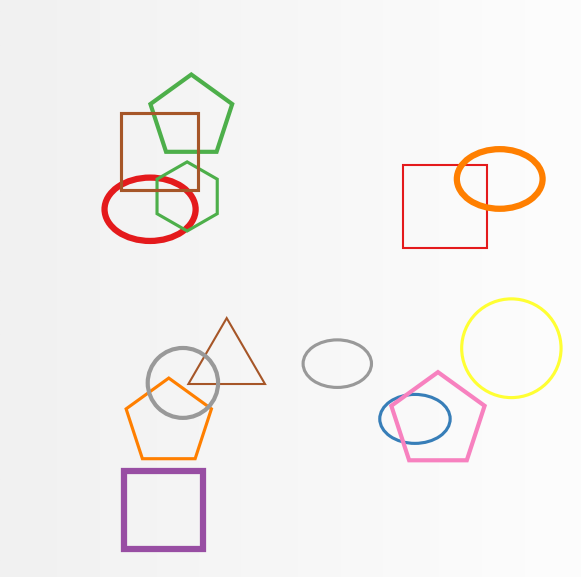[{"shape": "oval", "thickness": 3, "radius": 0.39, "center": [0.258, 0.637]}, {"shape": "square", "thickness": 1, "radius": 0.36, "center": [0.766, 0.641]}, {"shape": "oval", "thickness": 1.5, "radius": 0.3, "center": [0.714, 0.274]}, {"shape": "hexagon", "thickness": 1.5, "radius": 0.3, "center": [0.322, 0.659]}, {"shape": "pentagon", "thickness": 2, "radius": 0.37, "center": [0.329, 0.796]}, {"shape": "square", "thickness": 3, "radius": 0.34, "center": [0.281, 0.116]}, {"shape": "oval", "thickness": 3, "radius": 0.37, "center": [0.86, 0.689]}, {"shape": "pentagon", "thickness": 1.5, "radius": 0.39, "center": [0.29, 0.267]}, {"shape": "circle", "thickness": 1.5, "radius": 0.43, "center": [0.88, 0.396]}, {"shape": "square", "thickness": 1.5, "radius": 0.33, "center": [0.274, 0.737]}, {"shape": "triangle", "thickness": 1, "radius": 0.38, "center": [0.39, 0.372]}, {"shape": "pentagon", "thickness": 2, "radius": 0.42, "center": [0.753, 0.27]}, {"shape": "oval", "thickness": 1.5, "radius": 0.29, "center": [0.58, 0.369]}, {"shape": "circle", "thickness": 2, "radius": 0.3, "center": [0.315, 0.336]}]